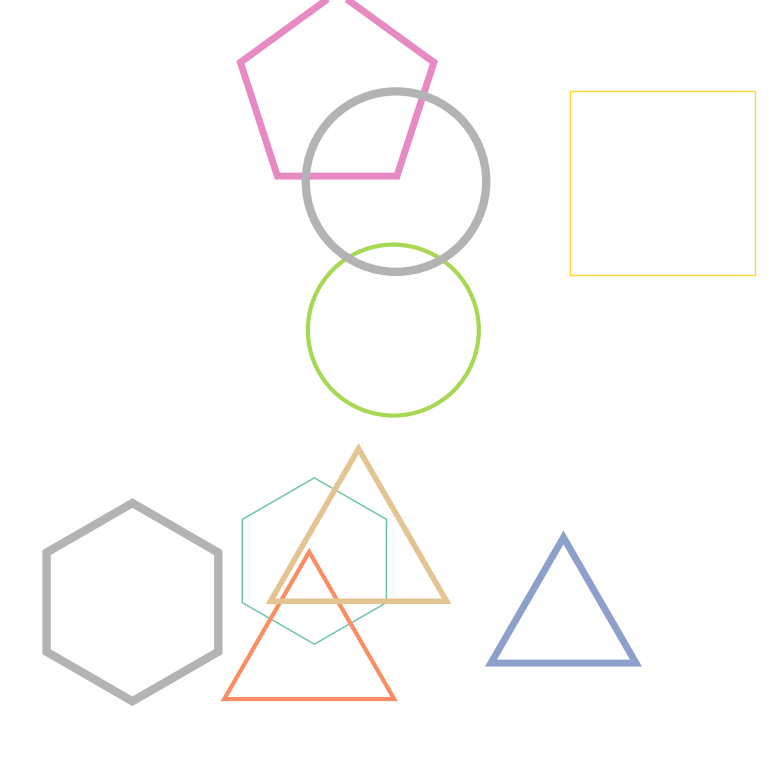[{"shape": "hexagon", "thickness": 0.5, "radius": 0.54, "center": [0.408, 0.271]}, {"shape": "triangle", "thickness": 1.5, "radius": 0.64, "center": [0.402, 0.156]}, {"shape": "triangle", "thickness": 2.5, "radius": 0.54, "center": [0.732, 0.193]}, {"shape": "pentagon", "thickness": 2.5, "radius": 0.66, "center": [0.438, 0.878]}, {"shape": "circle", "thickness": 1.5, "radius": 0.56, "center": [0.511, 0.571]}, {"shape": "square", "thickness": 0.5, "radius": 0.6, "center": [0.861, 0.763]}, {"shape": "triangle", "thickness": 2, "radius": 0.66, "center": [0.466, 0.285]}, {"shape": "hexagon", "thickness": 3, "radius": 0.64, "center": [0.172, 0.218]}, {"shape": "circle", "thickness": 3, "radius": 0.59, "center": [0.514, 0.764]}]